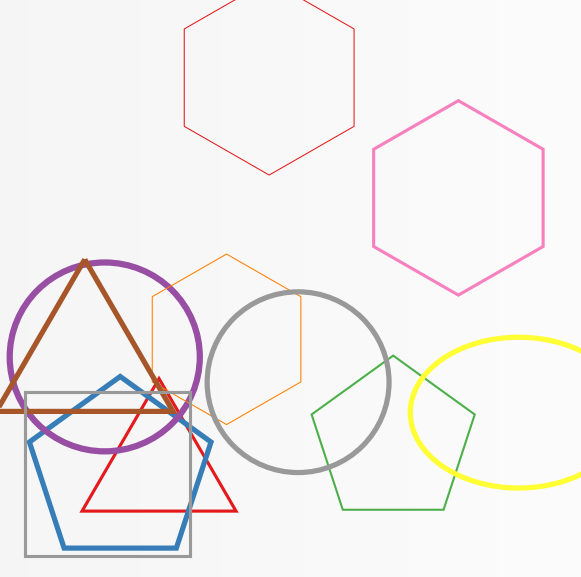[{"shape": "triangle", "thickness": 1.5, "radius": 0.76, "center": [0.274, 0.191]}, {"shape": "hexagon", "thickness": 0.5, "radius": 0.84, "center": [0.463, 0.865]}, {"shape": "pentagon", "thickness": 2.5, "radius": 0.82, "center": [0.207, 0.183]}, {"shape": "pentagon", "thickness": 1, "radius": 0.74, "center": [0.676, 0.236]}, {"shape": "circle", "thickness": 3, "radius": 0.82, "center": [0.18, 0.381]}, {"shape": "hexagon", "thickness": 0.5, "radius": 0.74, "center": [0.39, 0.412]}, {"shape": "oval", "thickness": 2.5, "radius": 0.93, "center": [0.892, 0.285]}, {"shape": "triangle", "thickness": 2.5, "radius": 0.88, "center": [0.146, 0.374]}, {"shape": "hexagon", "thickness": 1.5, "radius": 0.84, "center": [0.789, 0.656]}, {"shape": "square", "thickness": 1.5, "radius": 0.71, "center": [0.184, 0.179]}, {"shape": "circle", "thickness": 2.5, "radius": 0.78, "center": [0.513, 0.337]}]